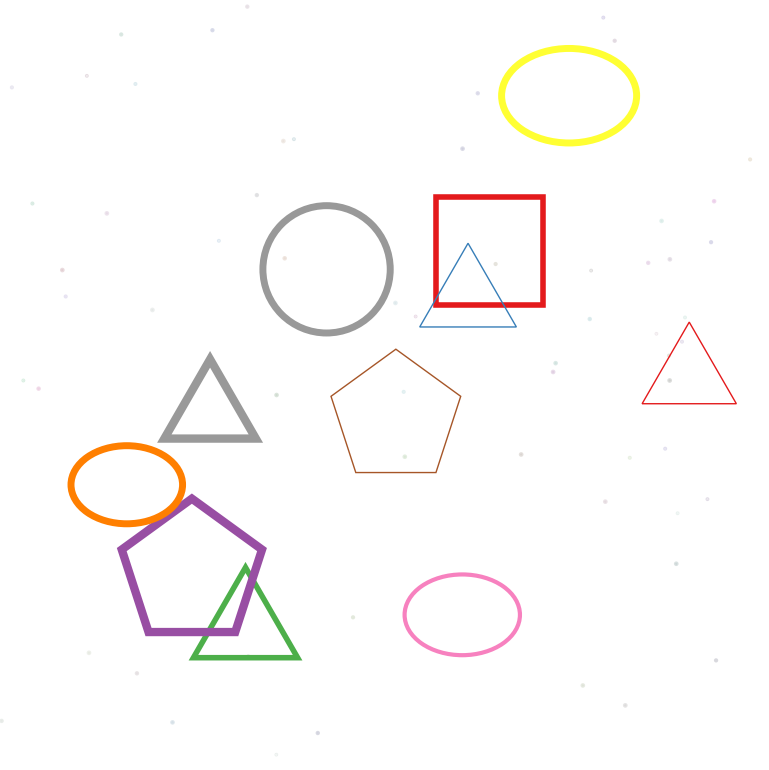[{"shape": "square", "thickness": 2, "radius": 0.35, "center": [0.636, 0.674]}, {"shape": "triangle", "thickness": 0.5, "radius": 0.35, "center": [0.895, 0.511]}, {"shape": "triangle", "thickness": 0.5, "radius": 0.36, "center": [0.608, 0.612]}, {"shape": "triangle", "thickness": 2, "radius": 0.39, "center": [0.319, 0.185]}, {"shape": "pentagon", "thickness": 3, "radius": 0.48, "center": [0.249, 0.257]}, {"shape": "oval", "thickness": 2.5, "radius": 0.36, "center": [0.165, 0.37]}, {"shape": "oval", "thickness": 2.5, "radius": 0.44, "center": [0.739, 0.876]}, {"shape": "pentagon", "thickness": 0.5, "radius": 0.44, "center": [0.514, 0.458]}, {"shape": "oval", "thickness": 1.5, "radius": 0.37, "center": [0.6, 0.202]}, {"shape": "circle", "thickness": 2.5, "radius": 0.41, "center": [0.424, 0.65]}, {"shape": "triangle", "thickness": 3, "radius": 0.34, "center": [0.273, 0.465]}]